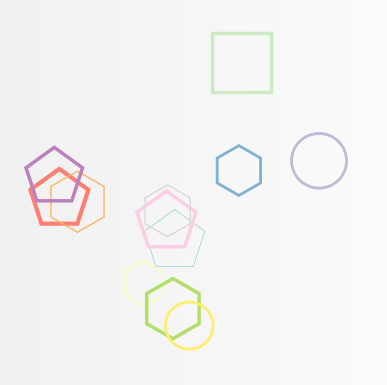[{"shape": "pentagon", "thickness": 0.5, "radius": 0.41, "center": [0.451, 0.374]}, {"shape": "hexagon", "thickness": 1, "radius": 0.29, "center": [0.371, 0.263]}, {"shape": "circle", "thickness": 2, "radius": 0.35, "center": [0.823, 0.582]}, {"shape": "pentagon", "thickness": 3, "radius": 0.39, "center": [0.153, 0.483]}, {"shape": "hexagon", "thickness": 2, "radius": 0.32, "center": [0.616, 0.557]}, {"shape": "hexagon", "thickness": 1, "radius": 0.4, "center": [0.2, 0.476]}, {"shape": "hexagon", "thickness": 2.5, "radius": 0.39, "center": [0.446, 0.198]}, {"shape": "pentagon", "thickness": 2.5, "radius": 0.4, "center": [0.43, 0.424]}, {"shape": "hexagon", "thickness": 1, "radius": 0.34, "center": [0.433, 0.453]}, {"shape": "pentagon", "thickness": 2.5, "radius": 0.38, "center": [0.14, 0.54]}, {"shape": "square", "thickness": 2.5, "radius": 0.38, "center": [0.624, 0.837]}, {"shape": "circle", "thickness": 2, "radius": 0.31, "center": [0.489, 0.154]}]